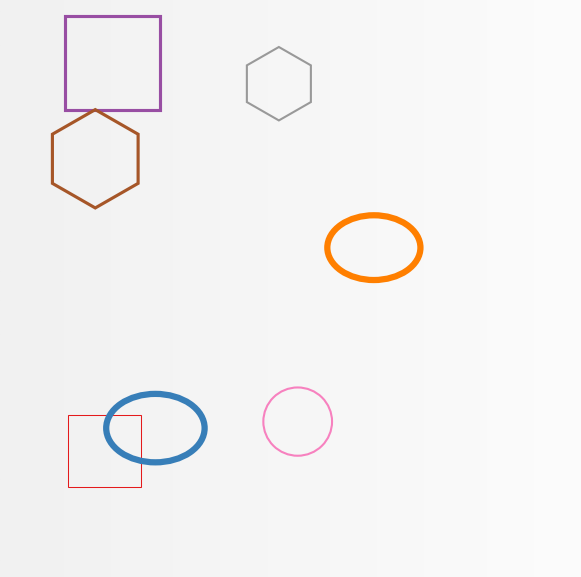[{"shape": "square", "thickness": 0.5, "radius": 0.31, "center": [0.179, 0.218]}, {"shape": "oval", "thickness": 3, "radius": 0.42, "center": [0.267, 0.258]}, {"shape": "square", "thickness": 1.5, "radius": 0.41, "center": [0.193, 0.89]}, {"shape": "oval", "thickness": 3, "radius": 0.4, "center": [0.643, 0.57]}, {"shape": "hexagon", "thickness": 1.5, "radius": 0.43, "center": [0.164, 0.724]}, {"shape": "circle", "thickness": 1, "radius": 0.3, "center": [0.512, 0.269]}, {"shape": "hexagon", "thickness": 1, "radius": 0.32, "center": [0.48, 0.854]}]